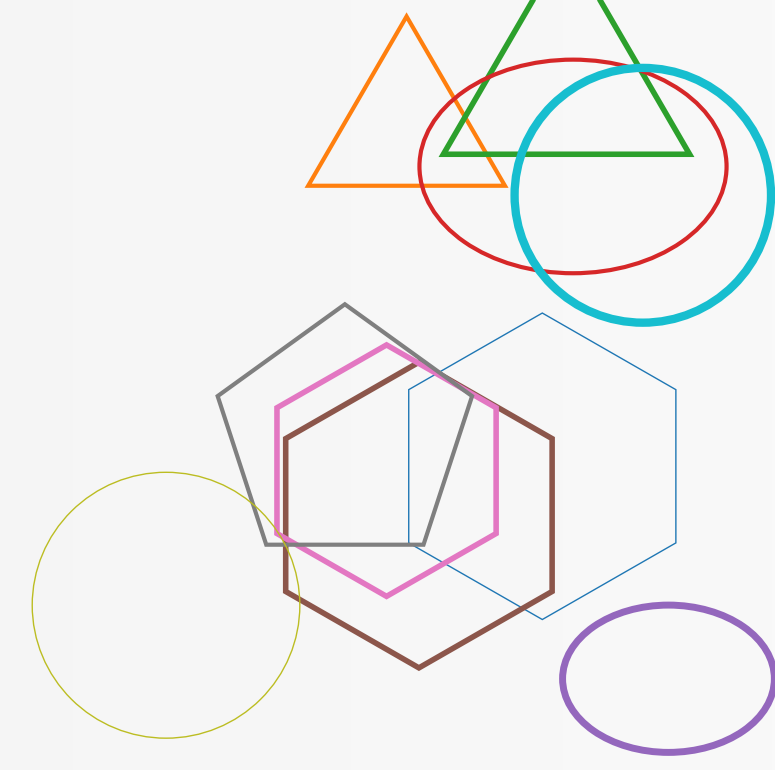[{"shape": "hexagon", "thickness": 0.5, "radius": 1.0, "center": [0.7, 0.394]}, {"shape": "triangle", "thickness": 1.5, "radius": 0.73, "center": [0.525, 0.832]}, {"shape": "triangle", "thickness": 2, "radius": 0.92, "center": [0.731, 0.891]}, {"shape": "oval", "thickness": 1.5, "radius": 0.99, "center": [0.739, 0.784]}, {"shape": "oval", "thickness": 2.5, "radius": 0.68, "center": [0.863, 0.119]}, {"shape": "hexagon", "thickness": 2, "radius": 0.99, "center": [0.541, 0.331]}, {"shape": "hexagon", "thickness": 2, "radius": 0.82, "center": [0.499, 0.389]}, {"shape": "pentagon", "thickness": 1.5, "radius": 0.86, "center": [0.445, 0.432]}, {"shape": "circle", "thickness": 0.5, "radius": 0.86, "center": [0.214, 0.214]}, {"shape": "circle", "thickness": 3, "radius": 0.83, "center": [0.829, 0.746]}]